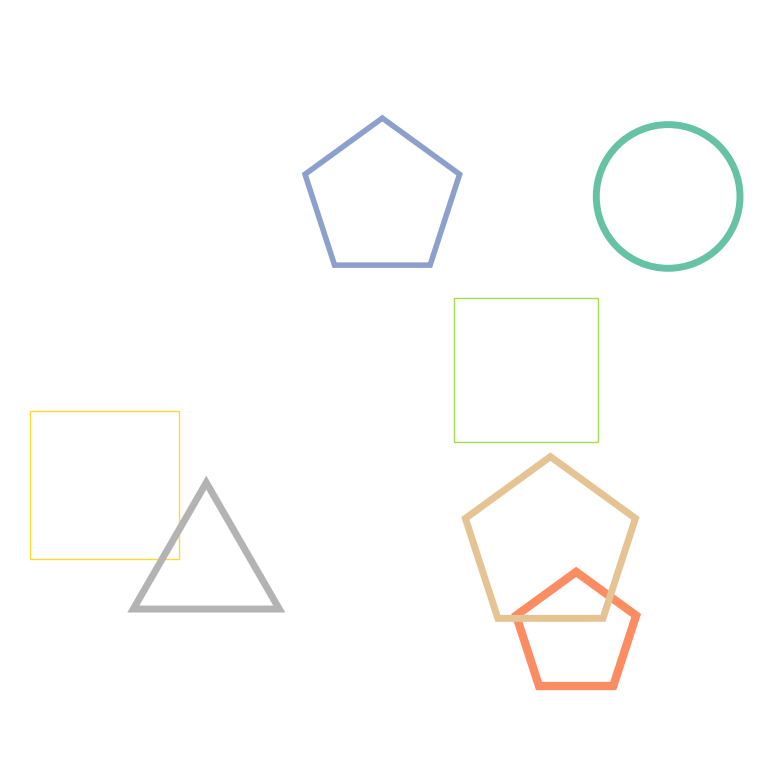[{"shape": "circle", "thickness": 2.5, "radius": 0.47, "center": [0.868, 0.745]}, {"shape": "pentagon", "thickness": 3, "radius": 0.41, "center": [0.748, 0.175]}, {"shape": "pentagon", "thickness": 2, "radius": 0.53, "center": [0.497, 0.741]}, {"shape": "square", "thickness": 0.5, "radius": 0.47, "center": [0.683, 0.519]}, {"shape": "square", "thickness": 0.5, "radius": 0.48, "center": [0.136, 0.37]}, {"shape": "pentagon", "thickness": 2.5, "radius": 0.58, "center": [0.715, 0.291]}, {"shape": "triangle", "thickness": 2.5, "radius": 0.55, "center": [0.268, 0.264]}]